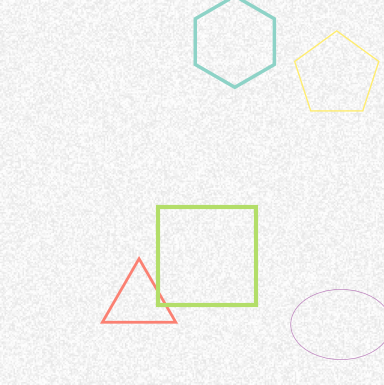[{"shape": "hexagon", "thickness": 2.5, "radius": 0.59, "center": [0.61, 0.892]}, {"shape": "triangle", "thickness": 2, "radius": 0.55, "center": [0.361, 0.218]}, {"shape": "square", "thickness": 3, "radius": 0.64, "center": [0.538, 0.335]}, {"shape": "oval", "thickness": 0.5, "radius": 0.65, "center": [0.886, 0.157]}, {"shape": "pentagon", "thickness": 1, "radius": 0.57, "center": [0.875, 0.805]}]